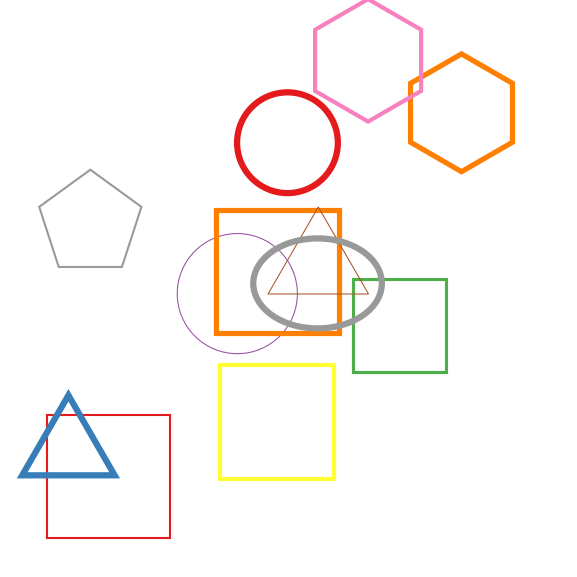[{"shape": "square", "thickness": 1, "radius": 0.53, "center": [0.187, 0.174]}, {"shape": "circle", "thickness": 3, "radius": 0.44, "center": [0.498, 0.752]}, {"shape": "triangle", "thickness": 3, "radius": 0.46, "center": [0.118, 0.222]}, {"shape": "square", "thickness": 1.5, "radius": 0.4, "center": [0.692, 0.436]}, {"shape": "circle", "thickness": 0.5, "radius": 0.52, "center": [0.411, 0.491]}, {"shape": "square", "thickness": 2.5, "radius": 0.53, "center": [0.481, 0.529]}, {"shape": "hexagon", "thickness": 2.5, "radius": 0.51, "center": [0.799, 0.804]}, {"shape": "square", "thickness": 2, "radius": 0.49, "center": [0.479, 0.269]}, {"shape": "triangle", "thickness": 0.5, "radius": 0.5, "center": [0.551, 0.54]}, {"shape": "hexagon", "thickness": 2, "radius": 0.53, "center": [0.637, 0.895]}, {"shape": "oval", "thickness": 3, "radius": 0.56, "center": [0.55, 0.508]}, {"shape": "pentagon", "thickness": 1, "radius": 0.47, "center": [0.156, 0.612]}]